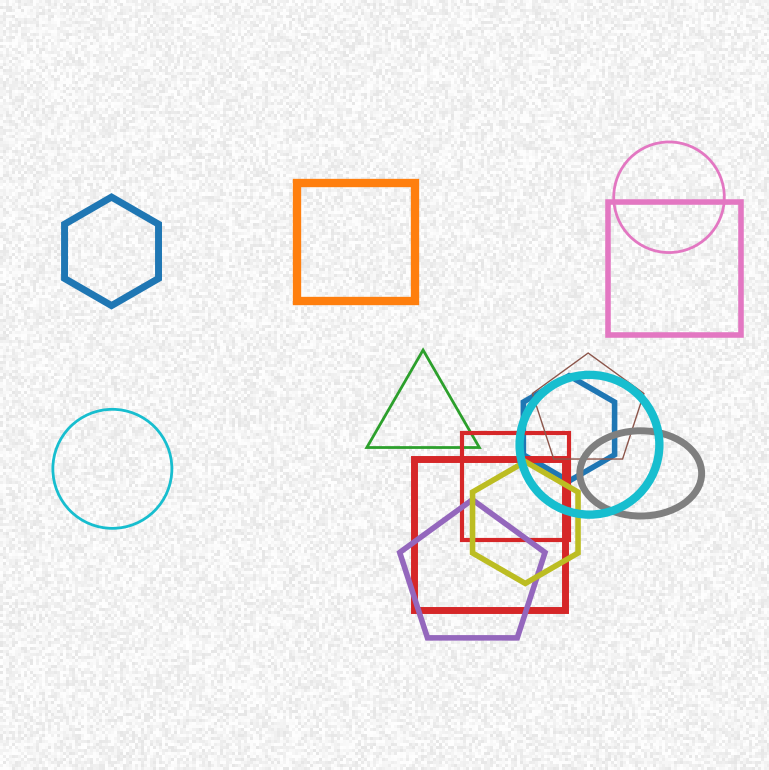[{"shape": "hexagon", "thickness": 2.5, "radius": 0.35, "center": [0.145, 0.674]}, {"shape": "hexagon", "thickness": 2, "radius": 0.34, "center": [0.739, 0.444]}, {"shape": "square", "thickness": 3, "radius": 0.38, "center": [0.462, 0.686]}, {"shape": "triangle", "thickness": 1, "radius": 0.42, "center": [0.549, 0.461]}, {"shape": "square", "thickness": 2.5, "radius": 0.49, "center": [0.636, 0.306]}, {"shape": "square", "thickness": 1.5, "radius": 0.35, "center": [0.67, 0.368]}, {"shape": "pentagon", "thickness": 2, "radius": 0.5, "center": [0.613, 0.252]}, {"shape": "pentagon", "thickness": 0.5, "radius": 0.38, "center": [0.764, 0.465]}, {"shape": "square", "thickness": 2, "radius": 0.43, "center": [0.876, 0.651]}, {"shape": "circle", "thickness": 1, "radius": 0.36, "center": [0.869, 0.744]}, {"shape": "oval", "thickness": 2.5, "radius": 0.4, "center": [0.832, 0.385]}, {"shape": "hexagon", "thickness": 2, "radius": 0.4, "center": [0.682, 0.321]}, {"shape": "circle", "thickness": 1, "radius": 0.39, "center": [0.146, 0.391]}, {"shape": "circle", "thickness": 3, "radius": 0.45, "center": [0.766, 0.422]}]